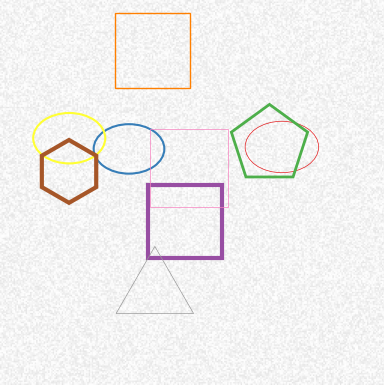[{"shape": "oval", "thickness": 0.5, "radius": 0.48, "center": [0.732, 0.618]}, {"shape": "oval", "thickness": 1.5, "radius": 0.46, "center": [0.335, 0.613]}, {"shape": "pentagon", "thickness": 2, "radius": 0.52, "center": [0.7, 0.625]}, {"shape": "square", "thickness": 3, "radius": 0.48, "center": [0.481, 0.425]}, {"shape": "square", "thickness": 1, "radius": 0.49, "center": [0.395, 0.868]}, {"shape": "oval", "thickness": 1.5, "radius": 0.47, "center": [0.18, 0.641]}, {"shape": "hexagon", "thickness": 3, "radius": 0.41, "center": [0.179, 0.555]}, {"shape": "square", "thickness": 0.5, "radius": 0.5, "center": [0.492, 0.563]}, {"shape": "triangle", "thickness": 0.5, "radius": 0.58, "center": [0.402, 0.244]}]